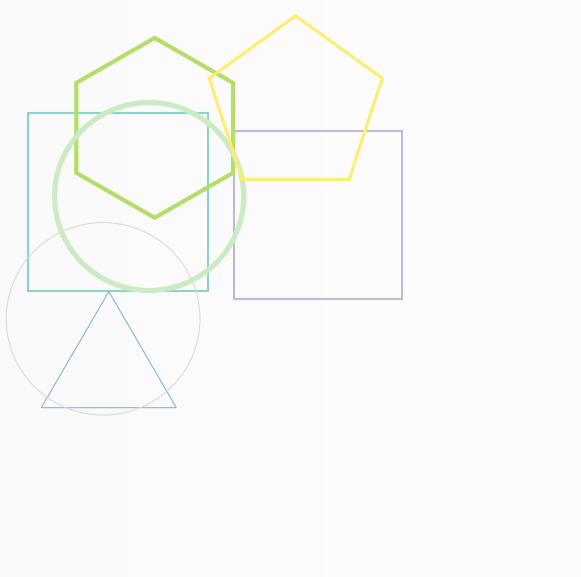[{"shape": "square", "thickness": 1, "radius": 0.77, "center": [0.203, 0.649]}, {"shape": "square", "thickness": 1, "radius": 0.73, "center": [0.547, 0.627]}, {"shape": "triangle", "thickness": 0.5, "radius": 0.67, "center": [0.187, 0.36]}, {"shape": "hexagon", "thickness": 2, "radius": 0.78, "center": [0.266, 0.778]}, {"shape": "circle", "thickness": 0.5, "radius": 0.83, "center": [0.177, 0.447]}, {"shape": "circle", "thickness": 2.5, "radius": 0.81, "center": [0.257, 0.659]}, {"shape": "pentagon", "thickness": 1.5, "radius": 0.78, "center": [0.509, 0.815]}]